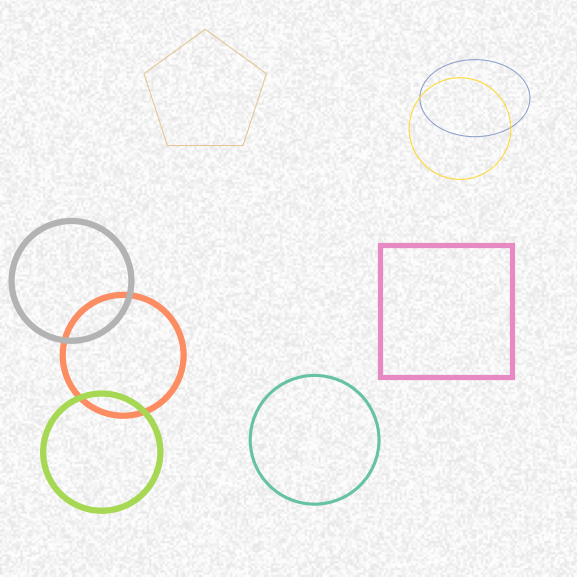[{"shape": "circle", "thickness": 1.5, "radius": 0.56, "center": [0.545, 0.238]}, {"shape": "circle", "thickness": 3, "radius": 0.52, "center": [0.213, 0.384]}, {"shape": "oval", "thickness": 0.5, "radius": 0.48, "center": [0.822, 0.829]}, {"shape": "square", "thickness": 2.5, "radius": 0.57, "center": [0.772, 0.46]}, {"shape": "circle", "thickness": 3, "radius": 0.51, "center": [0.176, 0.216]}, {"shape": "circle", "thickness": 0.5, "radius": 0.44, "center": [0.797, 0.777]}, {"shape": "pentagon", "thickness": 0.5, "radius": 0.56, "center": [0.355, 0.837]}, {"shape": "circle", "thickness": 3, "radius": 0.52, "center": [0.124, 0.513]}]